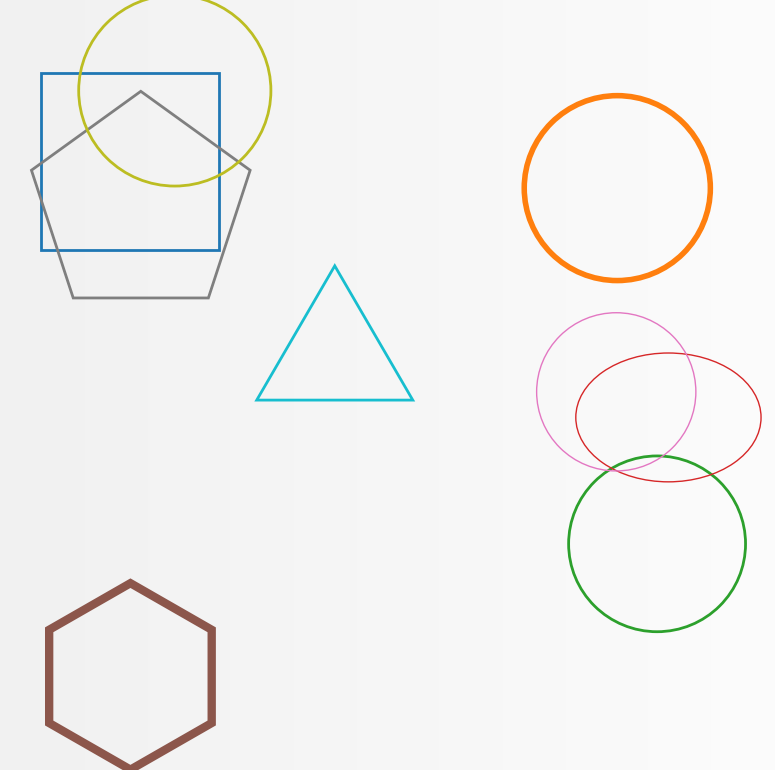[{"shape": "square", "thickness": 1, "radius": 0.58, "center": [0.168, 0.79]}, {"shape": "circle", "thickness": 2, "radius": 0.6, "center": [0.797, 0.756]}, {"shape": "circle", "thickness": 1, "radius": 0.57, "center": [0.848, 0.294]}, {"shape": "oval", "thickness": 0.5, "radius": 0.6, "center": [0.862, 0.458]}, {"shape": "hexagon", "thickness": 3, "radius": 0.61, "center": [0.168, 0.122]}, {"shape": "circle", "thickness": 0.5, "radius": 0.51, "center": [0.795, 0.491]}, {"shape": "pentagon", "thickness": 1, "radius": 0.74, "center": [0.182, 0.733]}, {"shape": "circle", "thickness": 1, "radius": 0.62, "center": [0.226, 0.882]}, {"shape": "triangle", "thickness": 1, "radius": 0.58, "center": [0.432, 0.539]}]